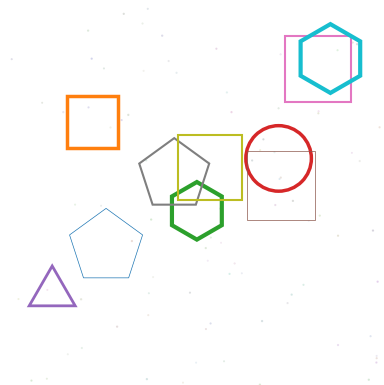[{"shape": "pentagon", "thickness": 0.5, "radius": 0.5, "center": [0.276, 0.359]}, {"shape": "square", "thickness": 2.5, "radius": 0.33, "center": [0.24, 0.683]}, {"shape": "hexagon", "thickness": 3, "radius": 0.37, "center": [0.511, 0.452]}, {"shape": "circle", "thickness": 2.5, "radius": 0.43, "center": [0.724, 0.589]}, {"shape": "triangle", "thickness": 2, "radius": 0.34, "center": [0.136, 0.24]}, {"shape": "square", "thickness": 0.5, "radius": 0.44, "center": [0.731, 0.518]}, {"shape": "square", "thickness": 1.5, "radius": 0.43, "center": [0.827, 0.821]}, {"shape": "pentagon", "thickness": 1.5, "radius": 0.48, "center": [0.453, 0.546]}, {"shape": "square", "thickness": 1.5, "radius": 0.42, "center": [0.546, 0.565]}, {"shape": "hexagon", "thickness": 3, "radius": 0.45, "center": [0.858, 0.848]}]